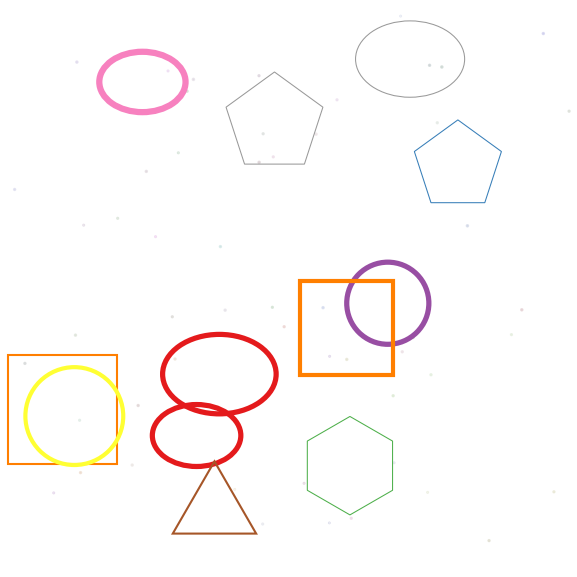[{"shape": "oval", "thickness": 2.5, "radius": 0.49, "center": [0.38, 0.351]}, {"shape": "oval", "thickness": 2.5, "radius": 0.38, "center": [0.34, 0.245]}, {"shape": "pentagon", "thickness": 0.5, "radius": 0.4, "center": [0.793, 0.712]}, {"shape": "hexagon", "thickness": 0.5, "radius": 0.43, "center": [0.606, 0.193]}, {"shape": "circle", "thickness": 2.5, "radius": 0.36, "center": [0.672, 0.474]}, {"shape": "square", "thickness": 2, "radius": 0.4, "center": [0.6, 0.431]}, {"shape": "square", "thickness": 1, "radius": 0.47, "center": [0.108, 0.29]}, {"shape": "circle", "thickness": 2, "radius": 0.42, "center": [0.129, 0.279]}, {"shape": "triangle", "thickness": 1, "radius": 0.42, "center": [0.371, 0.117]}, {"shape": "oval", "thickness": 3, "radius": 0.37, "center": [0.247, 0.857]}, {"shape": "pentagon", "thickness": 0.5, "radius": 0.44, "center": [0.475, 0.786]}, {"shape": "oval", "thickness": 0.5, "radius": 0.47, "center": [0.71, 0.897]}]